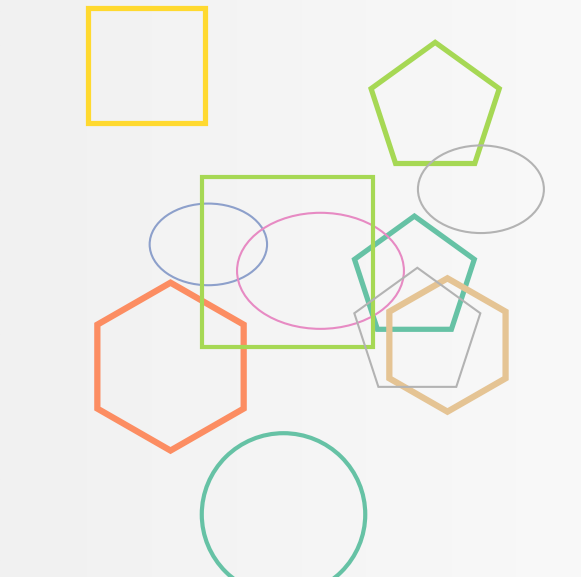[{"shape": "circle", "thickness": 2, "radius": 0.7, "center": [0.488, 0.108]}, {"shape": "pentagon", "thickness": 2.5, "radius": 0.54, "center": [0.713, 0.517]}, {"shape": "hexagon", "thickness": 3, "radius": 0.73, "center": [0.293, 0.364]}, {"shape": "oval", "thickness": 1, "radius": 0.5, "center": [0.358, 0.576]}, {"shape": "oval", "thickness": 1, "radius": 0.72, "center": [0.551, 0.53]}, {"shape": "pentagon", "thickness": 2.5, "radius": 0.58, "center": [0.749, 0.81]}, {"shape": "square", "thickness": 2, "radius": 0.73, "center": [0.494, 0.546]}, {"shape": "square", "thickness": 2.5, "radius": 0.5, "center": [0.252, 0.886]}, {"shape": "hexagon", "thickness": 3, "radius": 0.58, "center": [0.77, 0.402]}, {"shape": "pentagon", "thickness": 1, "radius": 0.57, "center": [0.718, 0.421]}, {"shape": "oval", "thickness": 1, "radius": 0.54, "center": [0.827, 0.671]}]